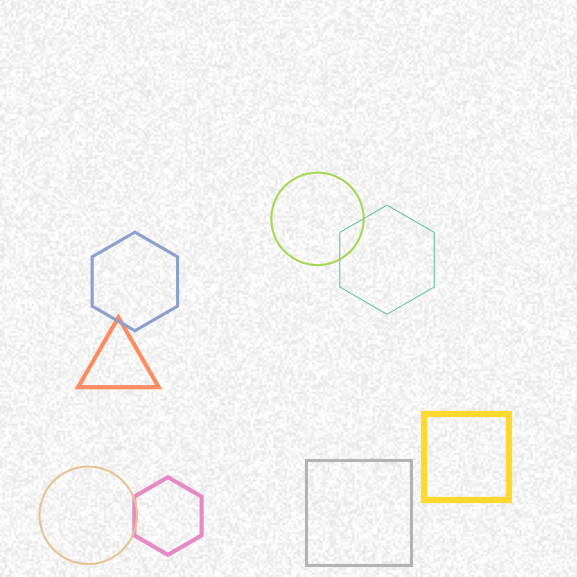[{"shape": "hexagon", "thickness": 0.5, "radius": 0.47, "center": [0.67, 0.549]}, {"shape": "triangle", "thickness": 2, "radius": 0.4, "center": [0.205, 0.369]}, {"shape": "hexagon", "thickness": 1.5, "radius": 0.43, "center": [0.234, 0.512]}, {"shape": "hexagon", "thickness": 2, "radius": 0.34, "center": [0.291, 0.106]}, {"shape": "circle", "thickness": 1, "radius": 0.4, "center": [0.55, 0.62]}, {"shape": "square", "thickness": 3, "radius": 0.37, "center": [0.808, 0.208]}, {"shape": "circle", "thickness": 1, "radius": 0.42, "center": [0.153, 0.107]}, {"shape": "square", "thickness": 1.5, "radius": 0.45, "center": [0.621, 0.112]}]